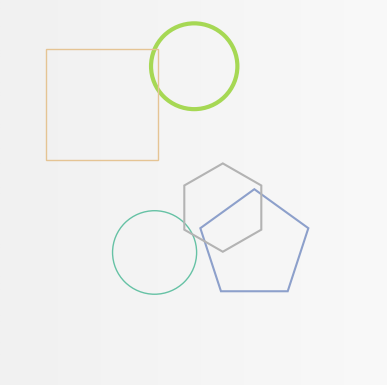[{"shape": "circle", "thickness": 1, "radius": 0.54, "center": [0.399, 0.344]}, {"shape": "pentagon", "thickness": 1.5, "radius": 0.73, "center": [0.656, 0.362]}, {"shape": "circle", "thickness": 3, "radius": 0.56, "center": [0.501, 0.828]}, {"shape": "square", "thickness": 1, "radius": 0.72, "center": [0.264, 0.728]}, {"shape": "hexagon", "thickness": 1.5, "radius": 0.57, "center": [0.575, 0.461]}]